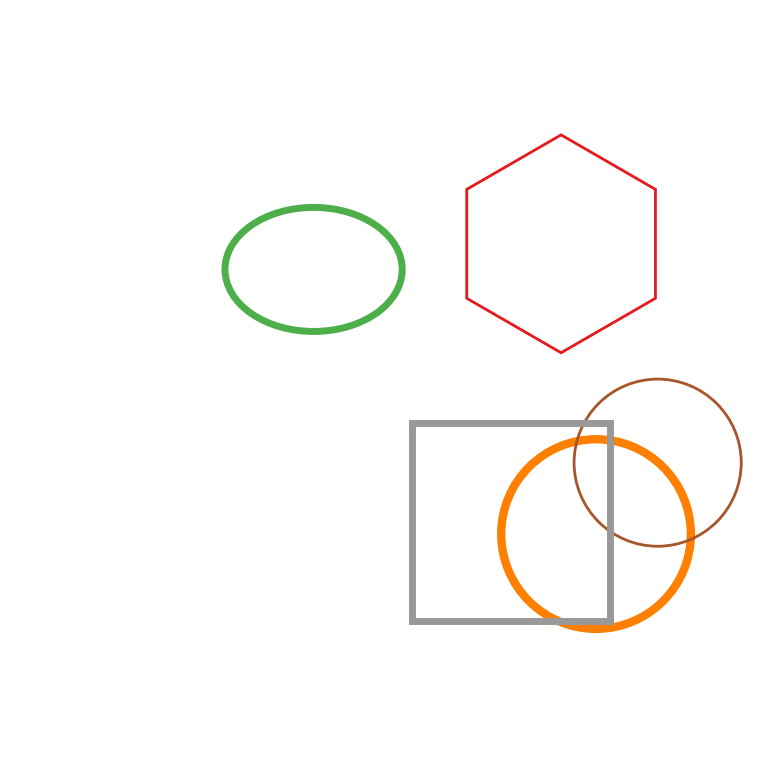[{"shape": "hexagon", "thickness": 1, "radius": 0.71, "center": [0.729, 0.683]}, {"shape": "oval", "thickness": 2.5, "radius": 0.58, "center": [0.407, 0.65]}, {"shape": "circle", "thickness": 3, "radius": 0.62, "center": [0.774, 0.306]}, {"shape": "circle", "thickness": 1, "radius": 0.54, "center": [0.854, 0.399]}, {"shape": "square", "thickness": 2.5, "radius": 0.64, "center": [0.664, 0.322]}]